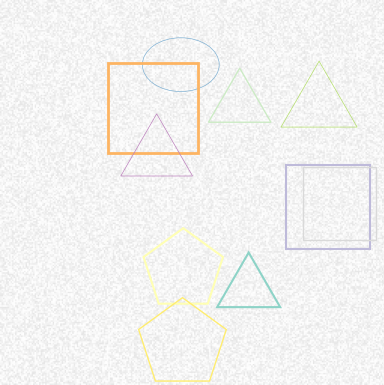[{"shape": "triangle", "thickness": 1.5, "radius": 0.47, "center": [0.646, 0.25]}, {"shape": "pentagon", "thickness": 1.5, "radius": 0.54, "center": [0.476, 0.299]}, {"shape": "square", "thickness": 1.5, "radius": 0.55, "center": [0.852, 0.463]}, {"shape": "oval", "thickness": 0.5, "radius": 0.5, "center": [0.47, 0.832]}, {"shape": "square", "thickness": 2, "radius": 0.58, "center": [0.397, 0.72]}, {"shape": "triangle", "thickness": 0.5, "radius": 0.57, "center": [0.829, 0.727]}, {"shape": "square", "thickness": 1, "radius": 0.48, "center": [0.882, 0.471]}, {"shape": "triangle", "thickness": 0.5, "radius": 0.54, "center": [0.407, 0.597]}, {"shape": "triangle", "thickness": 1, "radius": 0.47, "center": [0.623, 0.729]}, {"shape": "pentagon", "thickness": 1, "radius": 0.6, "center": [0.474, 0.107]}]